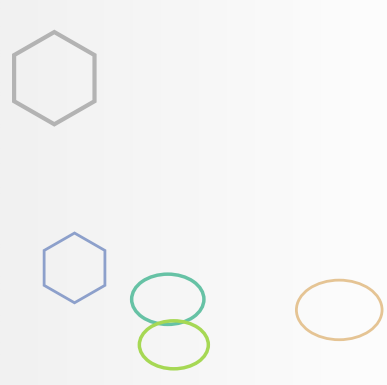[{"shape": "oval", "thickness": 2.5, "radius": 0.47, "center": [0.433, 0.223]}, {"shape": "hexagon", "thickness": 2, "radius": 0.45, "center": [0.192, 0.304]}, {"shape": "oval", "thickness": 2.5, "radius": 0.44, "center": [0.449, 0.104]}, {"shape": "oval", "thickness": 2, "radius": 0.55, "center": [0.875, 0.195]}, {"shape": "hexagon", "thickness": 3, "radius": 0.6, "center": [0.14, 0.797]}]